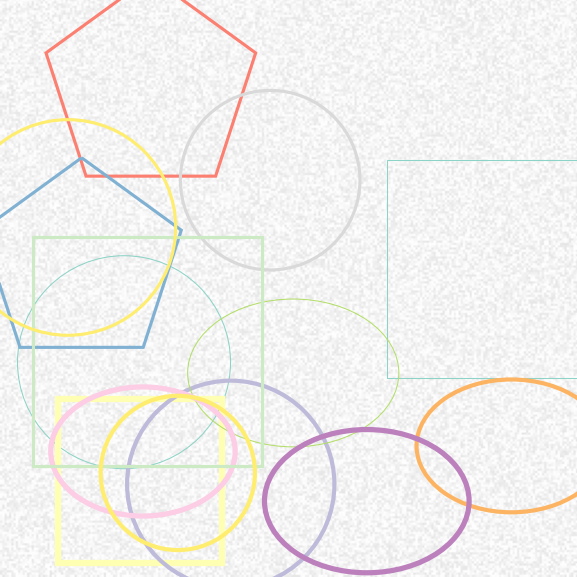[{"shape": "square", "thickness": 0.5, "radius": 0.94, "center": [0.859, 0.534]}, {"shape": "circle", "thickness": 0.5, "radius": 0.92, "center": [0.215, 0.372]}, {"shape": "square", "thickness": 3, "radius": 0.71, "center": [0.242, 0.166]}, {"shape": "circle", "thickness": 2, "radius": 0.9, "center": [0.4, 0.161]}, {"shape": "pentagon", "thickness": 1.5, "radius": 0.95, "center": [0.261, 0.849]}, {"shape": "pentagon", "thickness": 1.5, "radius": 0.91, "center": [0.141, 0.544]}, {"shape": "oval", "thickness": 2, "radius": 0.82, "center": [0.886, 0.227]}, {"shape": "oval", "thickness": 0.5, "radius": 0.91, "center": [0.508, 0.353]}, {"shape": "oval", "thickness": 2.5, "radius": 0.8, "center": [0.248, 0.217]}, {"shape": "circle", "thickness": 1.5, "radius": 0.78, "center": [0.468, 0.687]}, {"shape": "oval", "thickness": 2.5, "radius": 0.89, "center": [0.635, 0.131]}, {"shape": "square", "thickness": 1.5, "radius": 0.99, "center": [0.255, 0.391]}, {"shape": "circle", "thickness": 1.5, "radius": 0.93, "center": [0.118, 0.605]}, {"shape": "circle", "thickness": 2, "radius": 0.67, "center": [0.308, 0.18]}]